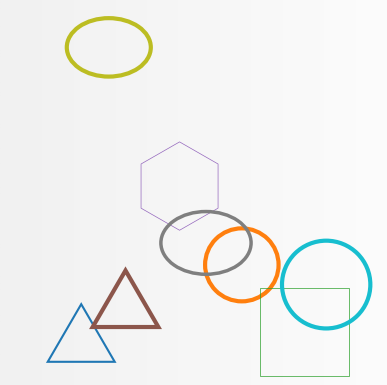[{"shape": "triangle", "thickness": 1.5, "radius": 0.5, "center": [0.21, 0.11]}, {"shape": "circle", "thickness": 3, "radius": 0.47, "center": [0.624, 0.312]}, {"shape": "square", "thickness": 0.5, "radius": 0.58, "center": [0.786, 0.138]}, {"shape": "hexagon", "thickness": 0.5, "radius": 0.57, "center": [0.463, 0.517]}, {"shape": "triangle", "thickness": 3, "radius": 0.49, "center": [0.324, 0.2]}, {"shape": "oval", "thickness": 2.5, "radius": 0.58, "center": [0.532, 0.369]}, {"shape": "oval", "thickness": 3, "radius": 0.54, "center": [0.281, 0.877]}, {"shape": "circle", "thickness": 3, "radius": 0.57, "center": [0.842, 0.261]}]